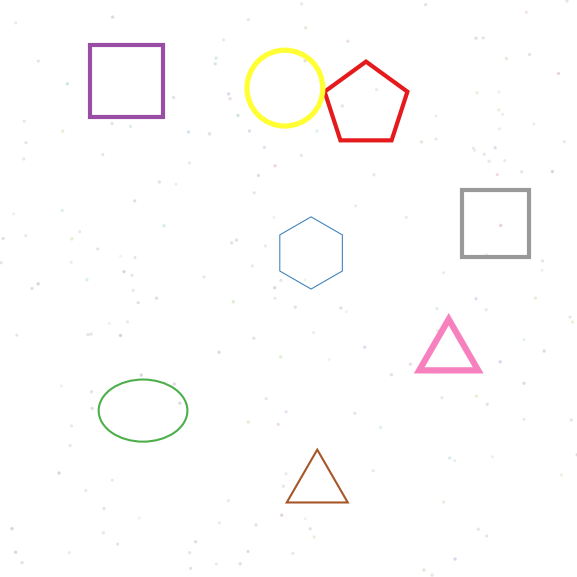[{"shape": "pentagon", "thickness": 2, "radius": 0.38, "center": [0.634, 0.817]}, {"shape": "hexagon", "thickness": 0.5, "radius": 0.31, "center": [0.539, 0.561]}, {"shape": "oval", "thickness": 1, "radius": 0.38, "center": [0.248, 0.288]}, {"shape": "square", "thickness": 2, "radius": 0.32, "center": [0.219, 0.859]}, {"shape": "circle", "thickness": 2.5, "radius": 0.33, "center": [0.493, 0.847]}, {"shape": "triangle", "thickness": 1, "radius": 0.3, "center": [0.549, 0.16]}, {"shape": "triangle", "thickness": 3, "radius": 0.3, "center": [0.777, 0.387]}, {"shape": "square", "thickness": 2, "radius": 0.29, "center": [0.858, 0.612]}]